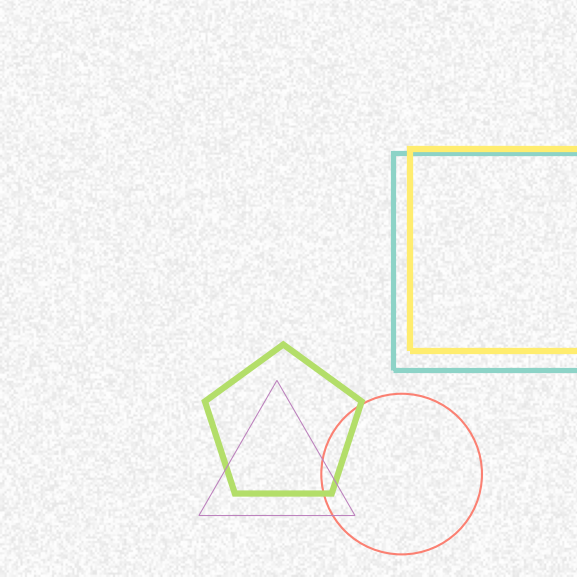[{"shape": "square", "thickness": 2.5, "radius": 0.94, "center": [0.868, 0.546]}, {"shape": "circle", "thickness": 1, "radius": 0.7, "center": [0.695, 0.178]}, {"shape": "pentagon", "thickness": 3, "radius": 0.71, "center": [0.491, 0.26]}, {"shape": "triangle", "thickness": 0.5, "radius": 0.78, "center": [0.48, 0.184]}, {"shape": "square", "thickness": 3, "radius": 0.87, "center": [0.885, 0.566]}]